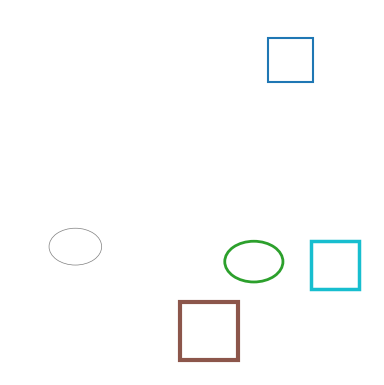[{"shape": "square", "thickness": 1.5, "radius": 0.29, "center": [0.754, 0.844]}, {"shape": "oval", "thickness": 2, "radius": 0.38, "center": [0.659, 0.32]}, {"shape": "square", "thickness": 3, "radius": 0.38, "center": [0.543, 0.14]}, {"shape": "oval", "thickness": 0.5, "radius": 0.34, "center": [0.196, 0.359]}, {"shape": "square", "thickness": 2.5, "radius": 0.31, "center": [0.869, 0.311]}]